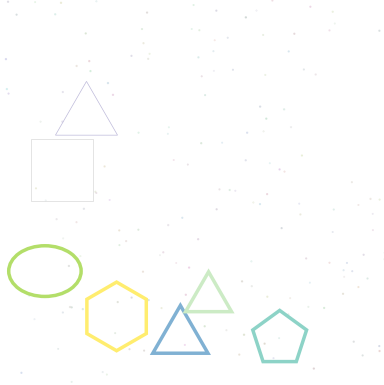[{"shape": "pentagon", "thickness": 2.5, "radius": 0.37, "center": [0.726, 0.12]}, {"shape": "triangle", "thickness": 0.5, "radius": 0.47, "center": [0.225, 0.696]}, {"shape": "triangle", "thickness": 2.5, "radius": 0.41, "center": [0.469, 0.124]}, {"shape": "oval", "thickness": 2.5, "radius": 0.47, "center": [0.117, 0.296]}, {"shape": "square", "thickness": 0.5, "radius": 0.4, "center": [0.162, 0.558]}, {"shape": "triangle", "thickness": 2.5, "radius": 0.34, "center": [0.542, 0.225]}, {"shape": "hexagon", "thickness": 2.5, "radius": 0.45, "center": [0.303, 0.178]}]